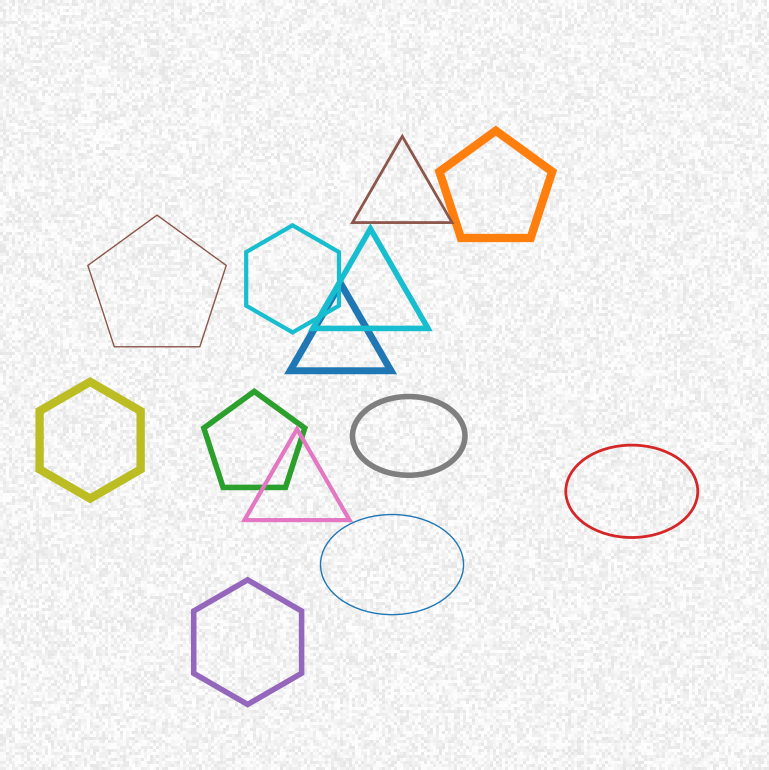[{"shape": "oval", "thickness": 0.5, "radius": 0.46, "center": [0.509, 0.267]}, {"shape": "triangle", "thickness": 2.5, "radius": 0.38, "center": [0.442, 0.556]}, {"shape": "pentagon", "thickness": 3, "radius": 0.39, "center": [0.644, 0.753]}, {"shape": "pentagon", "thickness": 2, "radius": 0.34, "center": [0.33, 0.423]}, {"shape": "oval", "thickness": 1, "radius": 0.43, "center": [0.82, 0.362]}, {"shape": "hexagon", "thickness": 2, "radius": 0.4, "center": [0.322, 0.166]}, {"shape": "pentagon", "thickness": 0.5, "radius": 0.47, "center": [0.204, 0.626]}, {"shape": "triangle", "thickness": 1, "radius": 0.37, "center": [0.522, 0.748]}, {"shape": "triangle", "thickness": 1.5, "radius": 0.39, "center": [0.386, 0.364]}, {"shape": "oval", "thickness": 2, "radius": 0.37, "center": [0.531, 0.434]}, {"shape": "hexagon", "thickness": 3, "radius": 0.38, "center": [0.117, 0.428]}, {"shape": "hexagon", "thickness": 1.5, "radius": 0.35, "center": [0.38, 0.638]}, {"shape": "triangle", "thickness": 2, "radius": 0.43, "center": [0.481, 0.617]}]